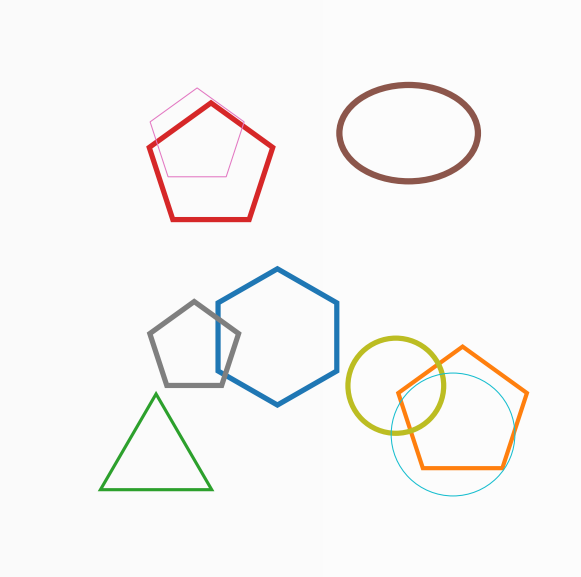[{"shape": "hexagon", "thickness": 2.5, "radius": 0.59, "center": [0.477, 0.416]}, {"shape": "pentagon", "thickness": 2, "radius": 0.58, "center": [0.796, 0.283]}, {"shape": "triangle", "thickness": 1.5, "radius": 0.55, "center": [0.269, 0.206]}, {"shape": "pentagon", "thickness": 2.5, "radius": 0.56, "center": [0.363, 0.709]}, {"shape": "oval", "thickness": 3, "radius": 0.6, "center": [0.703, 0.769]}, {"shape": "pentagon", "thickness": 0.5, "radius": 0.43, "center": [0.339, 0.762]}, {"shape": "pentagon", "thickness": 2.5, "radius": 0.4, "center": [0.334, 0.397]}, {"shape": "circle", "thickness": 2.5, "radius": 0.41, "center": [0.681, 0.331]}, {"shape": "circle", "thickness": 0.5, "radius": 0.53, "center": [0.779, 0.247]}]